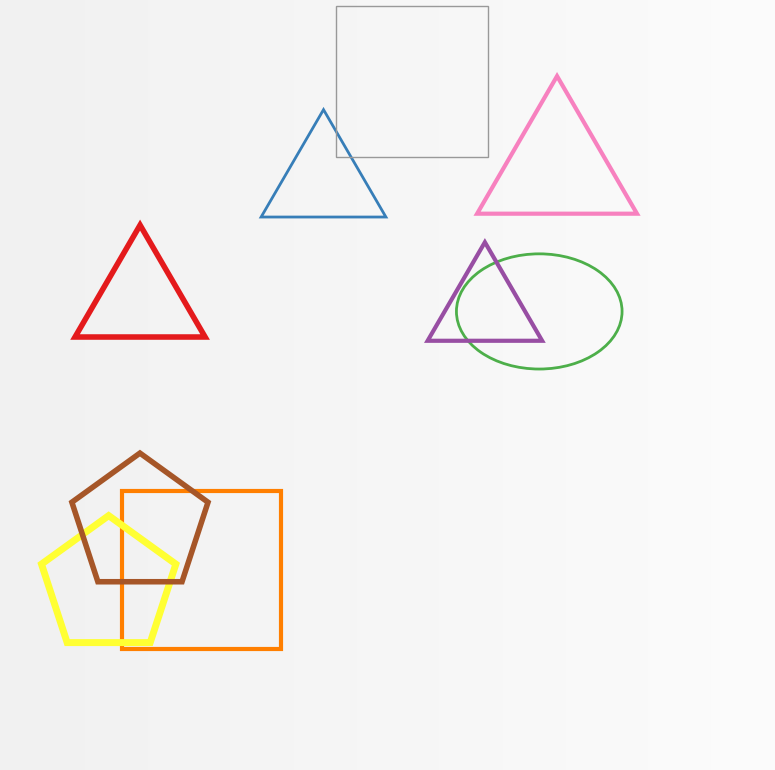[{"shape": "triangle", "thickness": 2, "radius": 0.48, "center": [0.181, 0.611]}, {"shape": "triangle", "thickness": 1, "radius": 0.46, "center": [0.417, 0.765]}, {"shape": "oval", "thickness": 1, "radius": 0.53, "center": [0.696, 0.596]}, {"shape": "triangle", "thickness": 1.5, "radius": 0.43, "center": [0.626, 0.6]}, {"shape": "square", "thickness": 1.5, "radius": 0.51, "center": [0.26, 0.26]}, {"shape": "pentagon", "thickness": 2.5, "radius": 0.46, "center": [0.14, 0.239]}, {"shape": "pentagon", "thickness": 2, "radius": 0.46, "center": [0.181, 0.319]}, {"shape": "triangle", "thickness": 1.5, "radius": 0.6, "center": [0.719, 0.782]}, {"shape": "square", "thickness": 0.5, "radius": 0.49, "center": [0.531, 0.894]}]